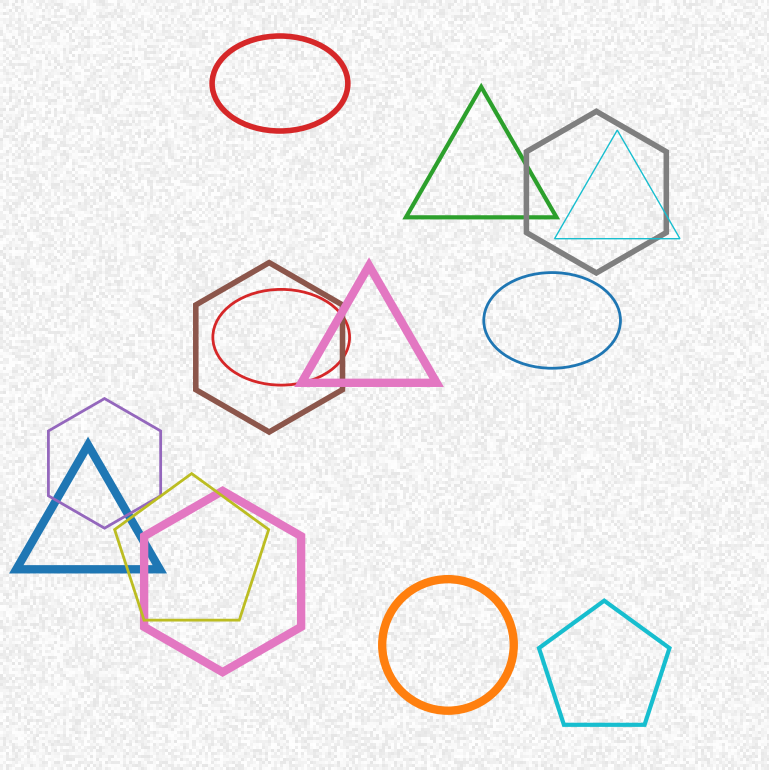[{"shape": "triangle", "thickness": 3, "radius": 0.54, "center": [0.114, 0.314]}, {"shape": "oval", "thickness": 1, "radius": 0.44, "center": [0.717, 0.584]}, {"shape": "circle", "thickness": 3, "radius": 0.43, "center": [0.582, 0.162]}, {"shape": "triangle", "thickness": 1.5, "radius": 0.56, "center": [0.625, 0.774]}, {"shape": "oval", "thickness": 1, "radius": 0.44, "center": [0.365, 0.562]}, {"shape": "oval", "thickness": 2, "radius": 0.44, "center": [0.364, 0.892]}, {"shape": "hexagon", "thickness": 1, "radius": 0.42, "center": [0.136, 0.398]}, {"shape": "hexagon", "thickness": 2, "radius": 0.55, "center": [0.35, 0.549]}, {"shape": "hexagon", "thickness": 3, "radius": 0.59, "center": [0.289, 0.245]}, {"shape": "triangle", "thickness": 3, "radius": 0.51, "center": [0.479, 0.554]}, {"shape": "hexagon", "thickness": 2, "radius": 0.52, "center": [0.774, 0.75]}, {"shape": "pentagon", "thickness": 1, "radius": 0.53, "center": [0.249, 0.28]}, {"shape": "triangle", "thickness": 0.5, "radius": 0.47, "center": [0.802, 0.737]}, {"shape": "pentagon", "thickness": 1.5, "radius": 0.45, "center": [0.785, 0.131]}]